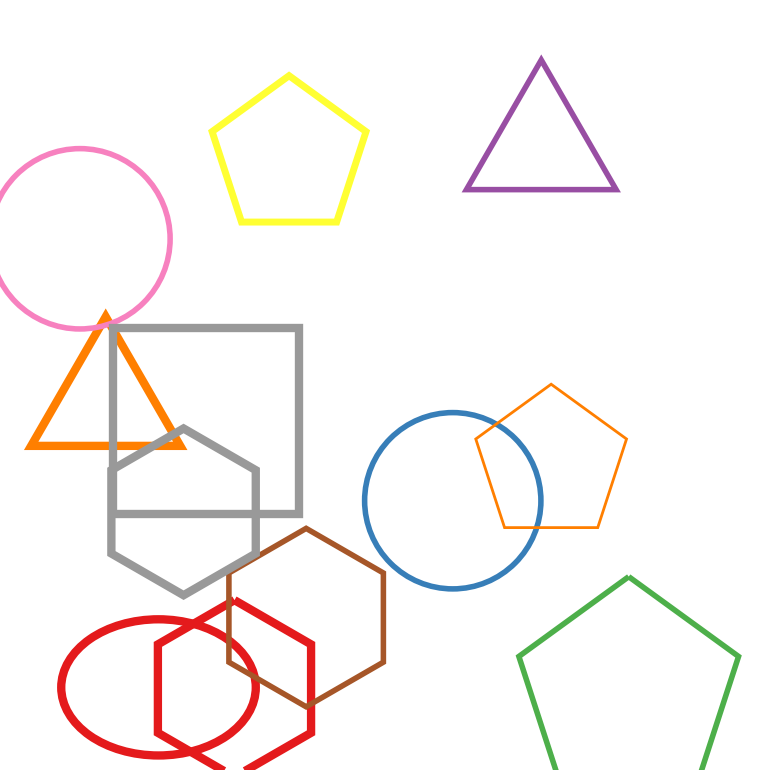[{"shape": "hexagon", "thickness": 3, "radius": 0.57, "center": [0.305, 0.106]}, {"shape": "oval", "thickness": 3, "radius": 0.63, "center": [0.206, 0.107]}, {"shape": "circle", "thickness": 2, "radius": 0.57, "center": [0.588, 0.35]}, {"shape": "pentagon", "thickness": 2, "radius": 0.75, "center": [0.817, 0.101]}, {"shape": "triangle", "thickness": 2, "radius": 0.56, "center": [0.703, 0.81]}, {"shape": "pentagon", "thickness": 1, "radius": 0.51, "center": [0.716, 0.398]}, {"shape": "triangle", "thickness": 3, "radius": 0.56, "center": [0.137, 0.477]}, {"shape": "pentagon", "thickness": 2.5, "radius": 0.53, "center": [0.375, 0.797]}, {"shape": "hexagon", "thickness": 2, "radius": 0.58, "center": [0.398, 0.198]}, {"shape": "circle", "thickness": 2, "radius": 0.59, "center": [0.104, 0.69]}, {"shape": "hexagon", "thickness": 3, "radius": 0.54, "center": [0.238, 0.335]}, {"shape": "square", "thickness": 3, "radius": 0.6, "center": [0.267, 0.453]}]